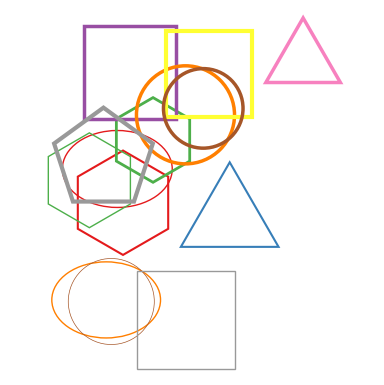[{"shape": "hexagon", "thickness": 1.5, "radius": 0.68, "center": [0.319, 0.473]}, {"shape": "oval", "thickness": 1, "radius": 0.71, "center": [0.305, 0.561]}, {"shape": "triangle", "thickness": 1.5, "radius": 0.73, "center": [0.597, 0.432]}, {"shape": "hexagon", "thickness": 1, "radius": 0.62, "center": [0.232, 0.532]}, {"shape": "hexagon", "thickness": 2, "radius": 0.55, "center": [0.397, 0.636]}, {"shape": "square", "thickness": 2.5, "radius": 0.6, "center": [0.338, 0.811]}, {"shape": "circle", "thickness": 2.5, "radius": 0.64, "center": [0.482, 0.702]}, {"shape": "oval", "thickness": 1, "radius": 0.71, "center": [0.276, 0.221]}, {"shape": "square", "thickness": 3, "radius": 0.56, "center": [0.543, 0.807]}, {"shape": "circle", "thickness": 0.5, "radius": 0.56, "center": [0.289, 0.217]}, {"shape": "circle", "thickness": 2.5, "radius": 0.52, "center": [0.528, 0.718]}, {"shape": "triangle", "thickness": 2.5, "radius": 0.56, "center": [0.787, 0.842]}, {"shape": "pentagon", "thickness": 3, "radius": 0.67, "center": [0.269, 0.586]}, {"shape": "square", "thickness": 1, "radius": 0.64, "center": [0.483, 0.17]}]